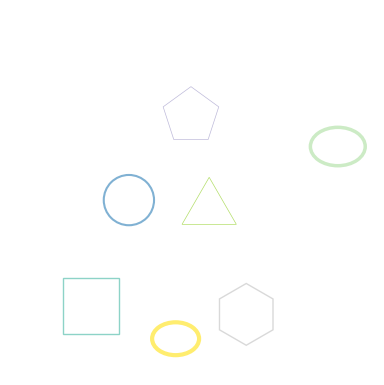[{"shape": "square", "thickness": 1, "radius": 0.36, "center": [0.236, 0.204]}, {"shape": "pentagon", "thickness": 0.5, "radius": 0.38, "center": [0.496, 0.699]}, {"shape": "circle", "thickness": 1.5, "radius": 0.33, "center": [0.335, 0.48]}, {"shape": "triangle", "thickness": 0.5, "radius": 0.41, "center": [0.543, 0.458]}, {"shape": "hexagon", "thickness": 1, "radius": 0.4, "center": [0.64, 0.183]}, {"shape": "oval", "thickness": 2.5, "radius": 0.36, "center": [0.877, 0.619]}, {"shape": "oval", "thickness": 3, "radius": 0.3, "center": [0.456, 0.12]}]